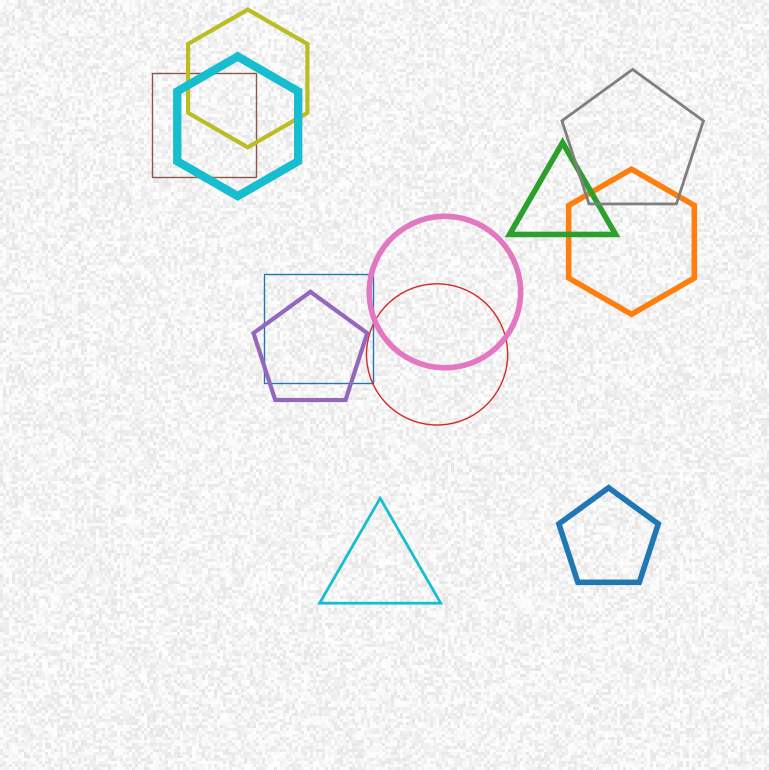[{"shape": "square", "thickness": 0.5, "radius": 0.35, "center": [0.414, 0.573]}, {"shape": "pentagon", "thickness": 2, "radius": 0.34, "center": [0.79, 0.299]}, {"shape": "hexagon", "thickness": 2, "radius": 0.47, "center": [0.82, 0.686]}, {"shape": "triangle", "thickness": 2, "radius": 0.4, "center": [0.731, 0.735]}, {"shape": "circle", "thickness": 0.5, "radius": 0.46, "center": [0.568, 0.54]}, {"shape": "pentagon", "thickness": 1.5, "radius": 0.39, "center": [0.403, 0.543]}, {"shape": "square", "thickness": 0.5, "radius": 0.34, "center": [0.264, 0.838]}, {"shape": "circle", "thickness": 2, "radius": 0.49, "center": [0.578, 0.621]}, {"shape": "pentagon", "thickness": 1, "radius": 0.48, "center": [0.822, 0.813]}, {"shape": "hexagon", "thickness": 1.5, "radius": 0.45, "center": [0.322, 0.898]}, {"shape": "triangle", "thickness": 1, "radius": 0.45, "center": [0.494, 0.262]}, {"shape": "hexagon", "thickness": 3, "radius": 0.45, "center": [0.309, 0.836]}]